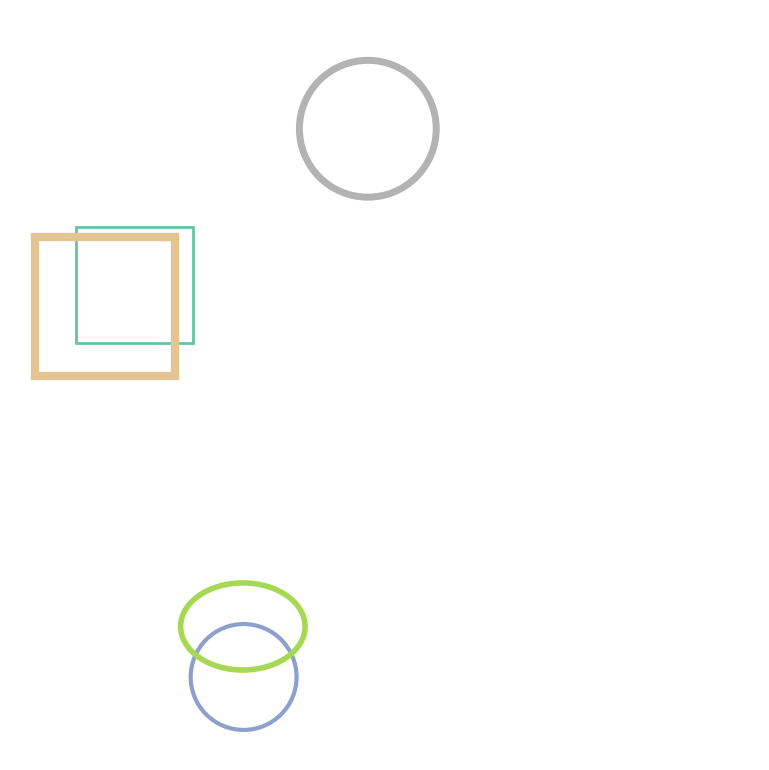[{"shape": "square", "thickness": 1, "radius": 0.38, "center": [0.174, 0.63]}, {"shape": "circle", "thickness": 1.5, "radius": 0.34, "center": [0.316, 0.121]}, {"shape": "oval", "thickness": 2, "radius": 0.4, "center": [0.315, 0.186]}, {"shape": "square", "thickness": 3, "radius": 0.45, "center": [0.136, 0.602]}, {"shape": "circle", "thickness": 2.5, "radius": 0.44, "center": [0.478, 0.833]}]